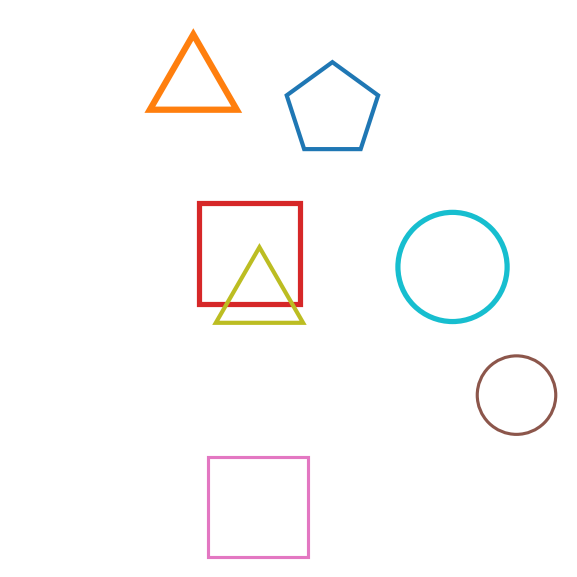[{"shape": "pentagon", "thickness": 2, "radius": 0.42, "center": [0.576, 0.808]}, {"shape": "triangle", "thickness": 3, "radius": 0.43, "center": [0.335, 0.853]}, {"shape": "square", "thickness": 2.5, "radius": 0.44, "center": [0.431, 0.56]}, {"shape": "circle", "thickness": 1.5, "radius": 0.34, "center": [0.894, 0.315]}, {"shape": "square", "thickness": 1.5, "radius": 0.43, "center": [0.446, 0.12]}, {"shape": "triangle", "thickness": 2, "radius": 0.44, "center": [0.449, 0.484]}, {"shape": "circle", "thickness": 2.5, "radius": 0.47, "center": [0.784, 0.537]}]